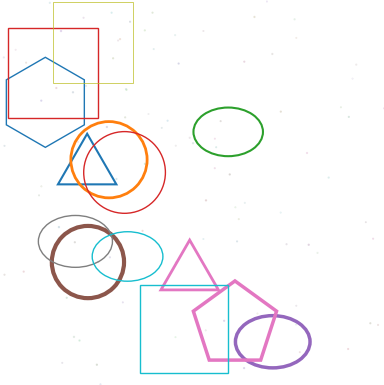[{"shape": "triangle", "thickness": 1.5, "radius": 0.44, "center": [0.226, 0.565]}, {"shape": "hexagon", "thickness": 1, "radius": 0.58, "center": [0.118, 0.734]}, {"shape": "circle", "thickness": 2, "radius": 0.5, "center": [0.283, 0.585]}, {"shape": "oval", "thickness": 1.5, "radius": 0.45, "center": [0.593, 0.657]}, {"shape": "square", "thickness": 1, "radius": 0.59, "center": [0.138, 0.811]}, {"shape": "circle", "thickness": 1, "radius": 0.53, "center": [0.324, 0.552]}, {"shape": "oval", "thickness": 2.5, "radius": 0.48, "center": [0.708, 0.112]}, {"shape": "circle", "thickness": 3, "radius": 0.47, "center": [0.228, 0.319]}, {"shape": "pentagon", "thickness": 2.5, "radius": 0.57, "center": [0.61, 0.157]}, {"shape": "triangle", "thickness": 2, "radius": 0.43, "center": [0.493, 0.29]}, {"shape": "oval", "thickness": 1, "radius": 0.48, "center": [0.196, 0.373]}, {"shape": "square", "thickness": 0.5, "radius": 0.52, "center": [0.242, 0.889]}, {"shape": "square", "thickness": 1, "radius": 0.57, "center": [0.477, 0.145]}, {"shape": "oval", "thickness": 1, "radius": 0.46, "center": [0.331, 0.334]}]